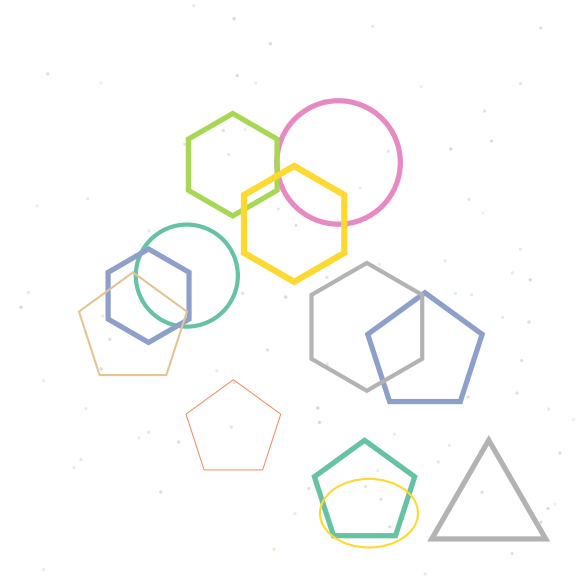[{"shape": "circle", "thickness": 2, "radius": 0.44, "center": [0.324, 0.522]}, {"shape": "pentagon", "thickness": 2.5, "radius": 0.46, "center": [0.631, 0.145]}, {"shape": "pentagon", "thickness": 0.5, "radius": 0.43, "center": [0.404, 0.255]}, {"shape": "pentagon", "thickness": 2.5, "radius": 0.52, "center": [0.736, 0.388]}, {"shape": "hexagon", "thickness": 2.5, "radius": 0.4, "center": [0.257, 0.487]}, {"shape": "circle", "thickness": 2.5, "radius": 0.53, "center": [0.586, 0.718]}, {"shape": "hexagon", "thickness": 2.5, "radius": 0.44, "center": [0.403, 0.714]}, {"shape": "oval", "thickness": 1, "radius": 0.42, "center": [0.639, 0.111]}, {"shape": "hexagon", "thickness": 3, "radius": 0.5, "center": [0.509, 0.611]}, {"shape": "pentagon", "thickness": 1, "radius": 0.49, "center": [0.23, 0.429]}, {"shape": "triangle", "thickness": 2.5, "radius": 0.57, "center": [0.846, 0.123]}, {"shape": "hexagon", "thickness": 2, "radius": 0.55, "center": [0.635, 0.433]}]